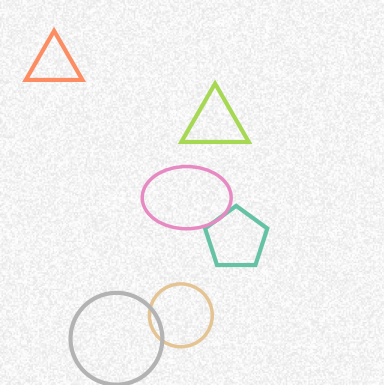[{"shape": "pentagon", "thickness": 3, "radius": 0.42, "center": [0.614, 0.38]}, {"shape": "triangle", "thickness": 3, "radius": 0.42, "center": [0.141, 0.835]}, {"shape": "oval", "thickness": 2.5, "radius": 0.58, "center": [0.485, 0.487]}, {"shape": "triangle", "thickness": 3, "radius": 0.51, "center": [0.559, 0.682]}, {"shape": "circle", "thickness": 2.5, "radius": 0.41, "center": [0.47, 0.181]}, {"shape": "circle", "thickness": 3, "radius": 0.6, "center": [0.302, 0.12]}]